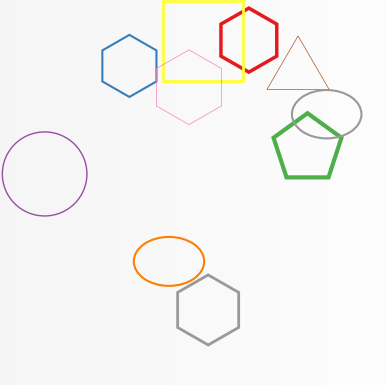[{"shape": "hexagon", "thickness": 2.5, "radius": 0.42, "center": [0.642, 0.896]}, {"shape": "hexagon", "thickness": 1.5, "radius": 0.4, "center": [0.334, 0.829]}, {"shape": "pentagon", "thickness": 3, "radius": 0.46, "center": [0.794, 0.614]}, {"shape": "circle", "thickness": 1, "radius": 0.55, "center": [0.115, 0.548]}, {"shape": "oval", "thickness": 1.5, "radius": 0.45, "center": [0.436, 0.321]}, {"shape": "square", "thickness": 2, "radius": 0.52, "center": [0.523, 0.893]}, {"shape": "triangle", "thickness": 0.5, "radius": 0.46, "center": [0.769, 0.814]}, {"shape": "hexagon", "thickness": 0.5, "radius": 0.49, "center": [0.488, 0.773]}, {"shape": "hexagon", "thickness": 2, "radius": 0.45, "center": [0.537, 0.195]}, {"shape": "oval", "thickness": 1.5, "radius": 0.45, "center": [0.843, 0.703]}]